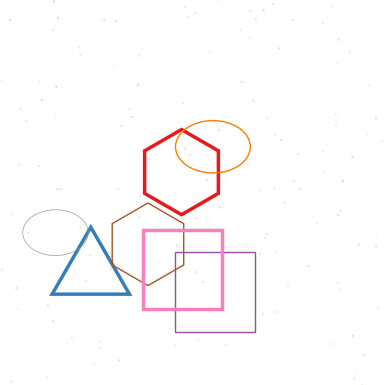[{"shape": "hexagon", "thickness": 2.5, "radius": 0.55, "center": [0.471, 0.553]}, {"shape": "triangle", "thickness": 2.5, "radius": 0.58, "center": [0.236, 0.294]}, {"shape": "square", "thickness": 1, "radius": 0.52, "center": [0.558, 0.242]}, {"shape": "oval", "thickness": 1, "radius": 0.49, "center": [0.553, 0.619]}, {"shape": "hexagon", "thickness": 1, "radius": 0.54, "center": [0.384, 0.365]}, {"shape": "square", "thickness": 2.5, "radius": 0.51, "center": [0.474, 0.299]}, {"shape": "oval", "thickness": 0.5, "radius": 0.42, "center": [0.144, 0.396]}]